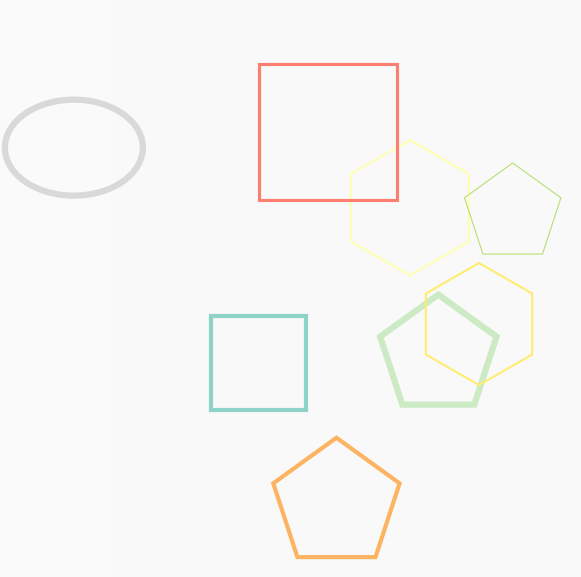[{"shape": "square", "thickness": 2, "radius": 0.41, "center": [0.445, 0.371]}, {"shape": "hexagon", "thickness": 1, "radius": 0.59, "center": [0.705, 0.639]}, {"shape": "square", "thickness": 1.5, "radius": 0.59, "center": [0.564, 0.77]}, {"shape": "pentagon", "thickness": 2, "radius": 0.57, "center": [0.579, 0.127]}, {"shape": "pentagon", "thickness": 0.5, "radius": 0.44, "center": [0.882, 0.63]}, {"shape": "oval", "thickness": 3, "radius": 0.59, "center": [0.127, 0.743]}, {"shape": "pentagon", "thickness": 3, "radius": 0.53, "center": [0.754, 0.384]}, {"shape": "hexagon", "thickness": 1, "radius": 0.53, "center": [0.824, 0.438]}]